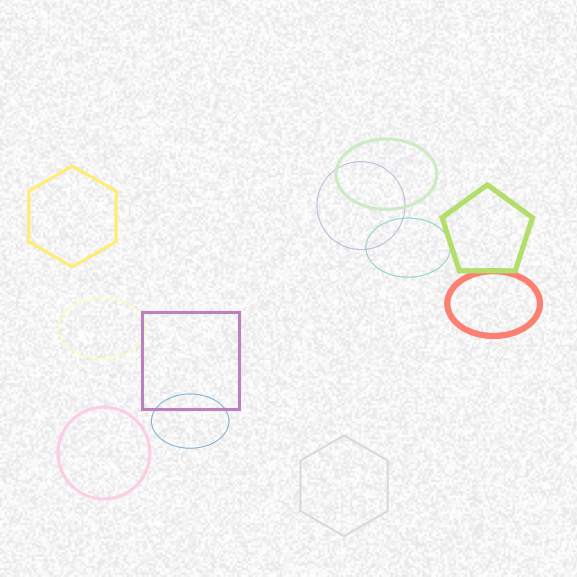[{"shape": "oval", "thickness": 0.5, "radius": 0.37, "center": [0.707, 0.57]}, {"shape": "oval", "thickness": 0.5, "radius": 0.38, "center": [0.176, 0.43]}, {"shape": "circle", "thickness": 0.5, "radius": 0.38, "center": [0.625, 0.643]}, {"shape": "oval", "thickness": 3, "radius": 0.4, "center": [0.855, 0.473]}, {"shape": "oval", "thickness": 0.5, "radius": 0.34, "center": [0.329, 0.27]}, {"shape": "pentagon", "thickness": 2.5, "radius": 0.41, "center": [0.844, 0.597]}, {"shape": "circle", "thickness": 1.5, "radius": 0.4, "center": [0.18, 0.215]}, {"shape": "hexagon", "thickness": 1, "radius": 0.44, "center": [0.596, 0.158]}, {"shape": "square", "thickness": 1.5, "radius": 0.42, "center": [0.33, 0.375]}, {"shape": "oval", "thickness": 1.5, "radius": 0.44, "center": [0.669, 0.698]}, {"shape": "hexagon", "thickness": 1.5, "radius": 0.44, "center": [0.125, 0.624]}]